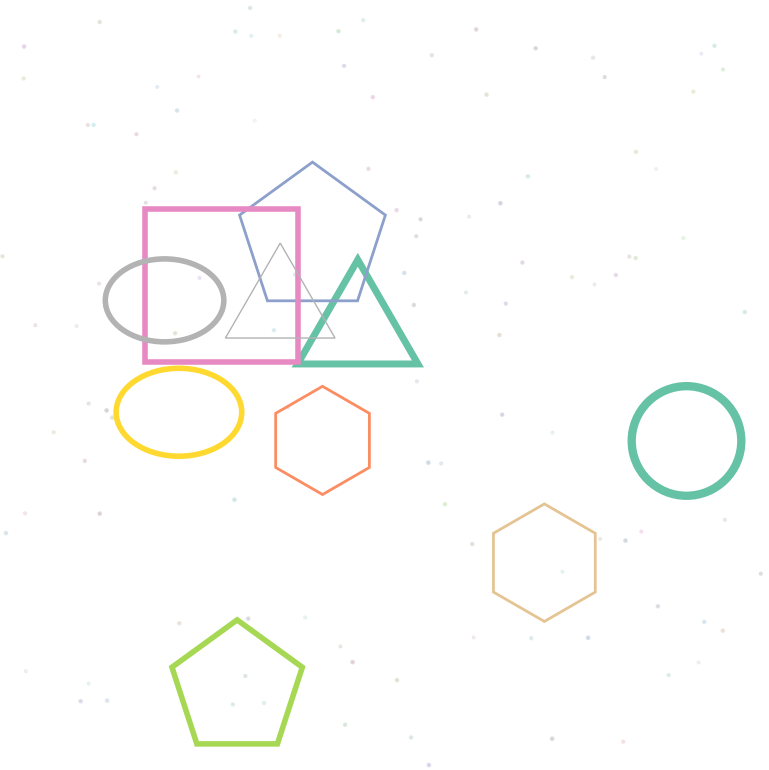[{"shape": "triangle", "thickness": 2.5, "radius": 0.45, "center": [0.465, 0.572]}, {"shape": "circle", "thickness": 3, "radius": 0.36, "center": [0.892, 0.427]}, {"shape": "hexagon", "thickness": 1, "radius": 0.35, "center": [0.419, 0.428]}, {"shape": "pentagon", "thickness": 1, "radius": 0.5, "center": [0.406, 0.69]}, {"shape": "square", "thickness": 2, "radius": 0.5, "center": [0.287, 0.629]}, {"shape": "pentagon", "thickness": 2, "radius": 0.45, "center": [0.308, 0.106]}, {"shape": "oval", "thickness": 2, "radius": 0.41, "center": [0.232, 0.465]}, {"shape": "hexagon", "thickness": 1, "radius": 0.38, "center": [0.707, 0.269]}, {"shape": "oval", "thickness": 2, "radius": 0.38, "center": [0.214, 0.61]}, {"shape": "triangle", "thickness": 0.5, "radius": 0.41, "center": [0.364, 0.602]}]